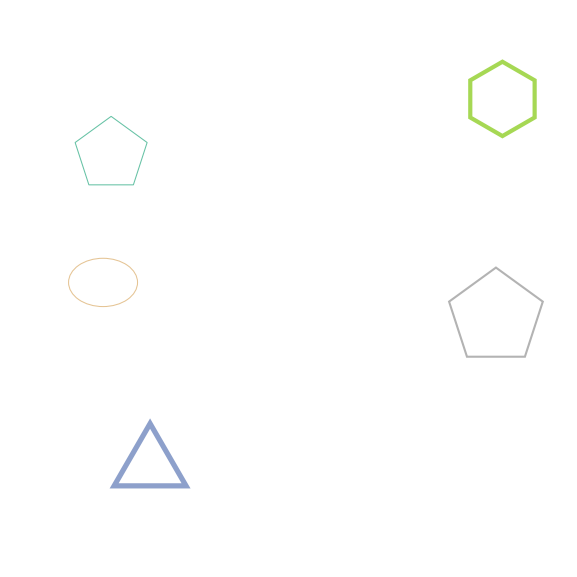[{"shape": "pentagon", "thickness": 0.5, "radius": 0.33, "center": [0.192, 0.732]}, {"shape": "triangle", "thickness": 2.5, "radius": 0.36, "center": [0.26, 0.194]}, {"shape": "hexagon", "thickness": 2, "radius": 0.32, "center": [0.87, 0.828]}, {"shape": "oval", "thickness": 0.5, "radius": 0.3, "center": [0.178, 0.51]}, {"shape": "pentagon", "thickness": 1, "radius": 0.43, "center": [0.859, 0.45]}]